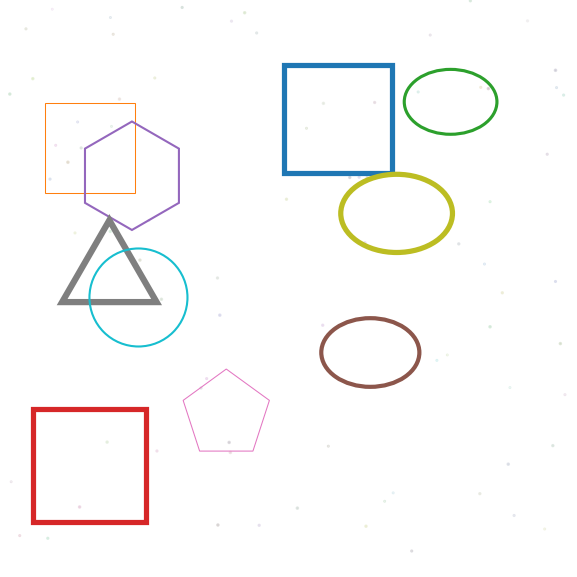[{"shape": "square", "thickness": 2.5, "radius": 0.47, "center": [0.586, 0.793]}, {"shape": "square", "thickness": 0.5, "radius": 0.39, "center": [0.156, 0.743]}, {"shape": "oval", "thickness": 1.5, "radius": 0.4, "center": [0.78, 0.823]}, {"shape": "square", "thickness": 2.5, "radius": 0.49, "center": [0.155, 0.193]}, {"shape": "hexagon", "thickness": 1, "radius": 0.47, "center": [0.228, 0.695]}, {"shape": "oval", "thickness": 2, "radius": 0.42, "center": [0.641, 0.389]}, {"shape": "pentagon", "thickness": 0.5, "radius": 0.39, "center": [0.392, 0.282]}, {"shape": "triangle", "thickness": 3, "radius": 0.47, "center": [0.189, 0.523]}, {"shape": "oval", "thickness": 2.5, "radius": 0.48, "center": [0.687, 0.63]}, {"shape": "circle", "thickness": 1, "radius": 0.42, "center": [0.24, 0.484]}]